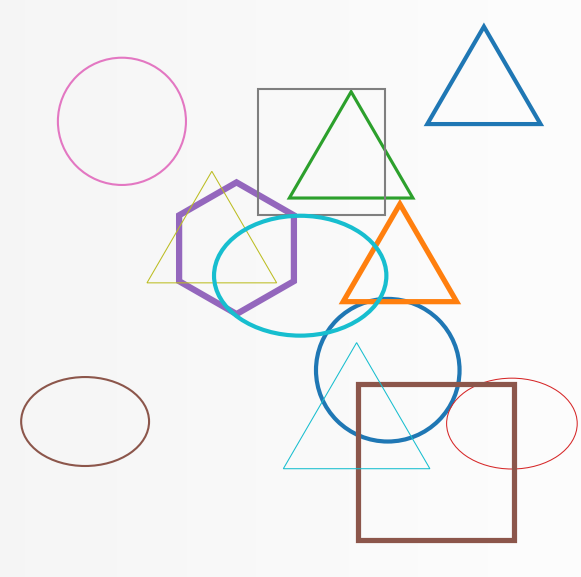[{"shape": "circle", "thickness": 2, "radius": 0.62, "center": [0.667, 0.358]}, {"shape": "triangle", "thickness": 2, "radius": 0.56, "center": [0.833, 0.841]}, {"shape": "triangle", "thickness": 2.5, "radius": 0.56, "center": [0.688, 0.533]}, {"shape": "triangle", "thickness": 1.5, "radius": 0.61, "center": [0.604, 0.718]}, {"shape": "oval", "thickness": 0.5, "radius": 0.56, "center": [0.881, 0.266]}, {"shape": "hexagon", "thickness": 3, "radius": 0.57, "center": [0.407, 0.569]}, {"shape": "square", "thickness": 2.5, "radius": 0.67, "center": [0.75, 0.199]}, {"shape": "oval", "thickness": 1, "radius": 0.55, "center": [0.146, 0.269]}, {"shape": "circle", "thickness": 1, "radius": 0.55, "center": [0.21, 0.789]}, {"shape": "square", "thickness": 1, "radius": 0.55, "center": [0.553, 0.735]}, {"shape": "triangle", "thickness": 0.5, "radius": 0.64, "center": [0.364, 0.574]}, {"shape": "oval", "thickness": 2, "radius": 0.74, "center": [0.516, 0.522]}, {"shape": "triangle", "thickness": 0.5, "radius": 0.73, "center": [0.614, 0.26]}]